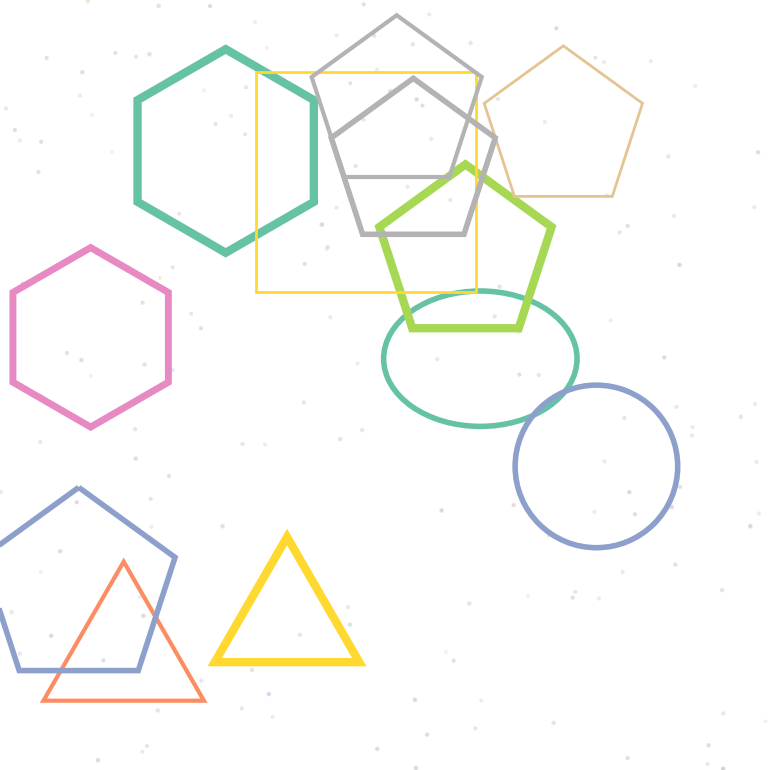[{"shape": "oval", "thickness": 2, "radius": 0.63, "center": [0.624, 0.534]}, {"shape": "hexagon", "thickness": 3, "radius": 0.66, "center": [0.293, 0.804]}, {"shape": "triangle", "thickness": 1.5, "radius": 0.6, "center": [0.161, 0.15]}, {"shape": "circle", "thickness": 2, "radius": 0.53, "center": [0.775, 0.394]}, {"shape": "pentagon", "thickness": 2, "radius": 0.66, "center": [0.102, 0.236]}, {"shape": "hexagon", "thickness": 2.5, "radius": 0.58, "center": [0.118, 0.562]}, {"shape": "pentagon", "thickness": 3, "radius": 0.59, "center": [0.604, 0.669]}, {"shape": "square", "thickness": 1, "radius": 0.71, "center": [0.476, 0.763]}, {"shape": "triangle", "thickness": 3, "radius": 0.54, "center": [0.373, 0.194]}, {"shape": "pentagon", "thickness": 1, "radius": 0.54, "center": [0.732, 0.832]}, {"shape": "pentagon", "thickness": 2, "radius": 0.56, "center": [0.537, 0.786]}, {"shape": "pentagon", "thickness": 1.5, "radius": 0.58, "center": [0.515, 0.864]}]